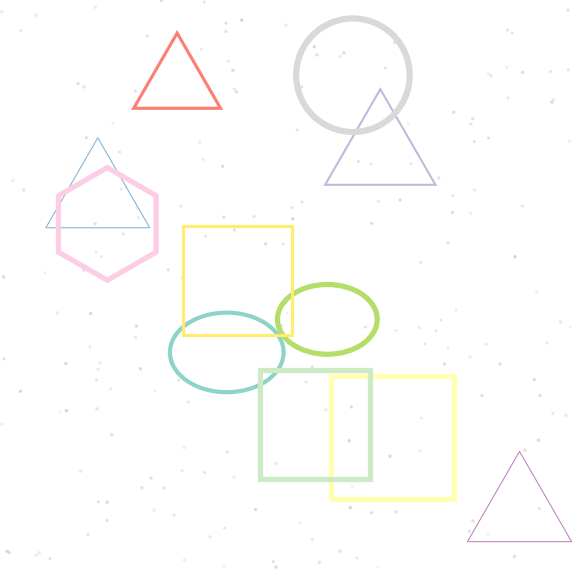[{"shape": "oval", "thickness": 2, "radius": 0.49, "center": [0.393, 0.389]}, {"shape": "square", "thickness": 2.5, "radius": 0.53, "center": [0.68, 0.242]}, {"shape": "triangle", "thickness": 1, "radius": 0.55, "center": [0.659, 0.734]}, {"shape": "triangle", "thickness": 1.5, "radius": 0.43, "center": [0.307, 0.855]}, {"shape": "triangle", "thickness": 0.5, "radius": 0.52, "center": [0.169, 0.657]}, {"shape": "oval", "thickness": 2.5, "radius": 0.43, "center": [0.567, 0.446]}, {"shape": "hexagon", "thickness": 2.5, "radius": 0.49, "center": [0.186, 0.611]}, {"shape": "circle", "thickness": 3, "radius": 0.49, "center": [0.611, 0.869]}, {"shape": "triangle", "thickness": 0.5, "radius": 0.52, "center": [0.9, 0.113]}, {"shape": "square", "thickness": 2.5, "radius": 0.47, "center": [0.545, 0.264]}, {"shape": "square", "thickness": 1.5, "radius": 0.47, "center": [0.411, 0.514]}]